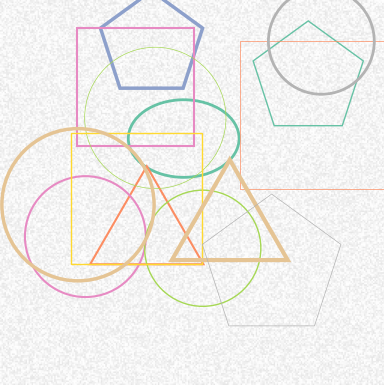[{"shape": "pentagon", "thickness": 1, "radius": 0.75, "center": [0.801, 0.795]}, {"shape": "oval", "thickness": 2, "radius": 0.72, "center": [0.477, 0.64]}, {"shape": "square", "thickness": 0.5, "radius": 0.96, "center": [0.817, 0.701]}, {"shape": "triangle", "thickness": 1.5, "radius": 0.85, "center": [0.381, 0.398]}, {"shape": "pentagon", "thickness": 2.5, "radius": 0.7, "center": [0.394, 0.884]}, {"shape": "square", "thickness": 1.5, "radius": 0.76, "center": [0.352, 0.774]}, {"shape": "circle", "thickness": 1.5, "radius": 0.78, "center": [0.222, 0.385]}, {"shape": "circle", "thickness": 1, "radius": 0.75, "center": [0.527, 0.355]}, {"shape": "circle", "thickness": 0.5, "radius": 0.92, "center": [0.403, 0.694]}, {"shape": "square", "thickness": 1, "radius": 0.85, "center": [0.354, 0.485]}, {"shape": "triangle", "thickness": 3, "radius": 0.87, "center": [0.597, 0.411]}, {"shape": "circle", "thickness": 2.5, "radius": 0.99, "center": [0.203, 0.468]}, {"shape": "circle", "thickness": 2, "radius": 0.69, "center": [0.835, 0.893]}, {"shape": "pentagon", "thickness": 0.5, "radius": 0.95, "center": [0.706, 0.307]}]